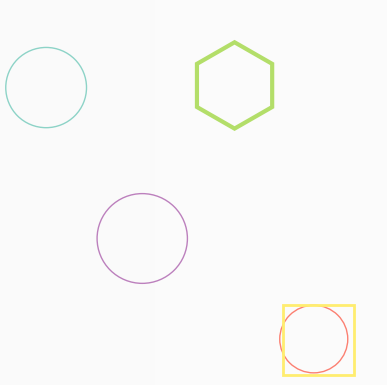[{"shape": "circle", "thickness": 1, "radius": 0.52, "center": [0.119, 0.773]}, {"shape": "circle", "thickness": 1, "radius": 0.44, "center": [0.81, 0.119]}, {"shape": "hexagon", "thickness": 3, "radius": 0.56, "center": [0.605, 0.778]}, {"shape": "circle", "thickness": 1, "radius": 0.58, "center": [0.367, 0.381]}, {"shape": "square", "thickness": 2, "radius": 0.46, "center": [0.823, 0.117]}]